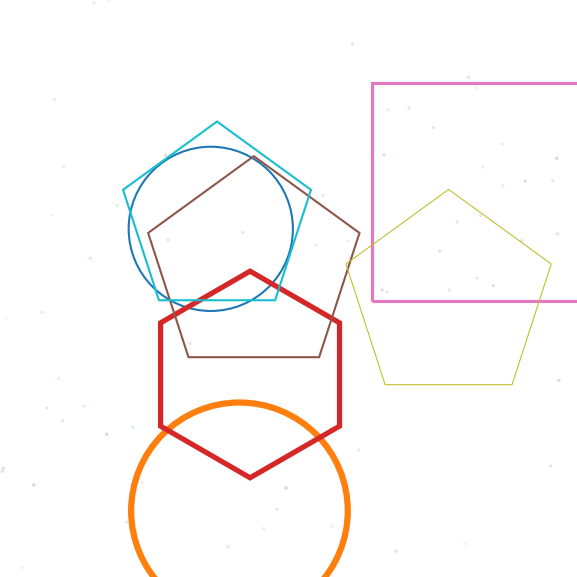[{"shape": "circle", "thickness": 1, "radius": 0.71, "center": [0.365, 0.603]}, {"shape": "circle", "thickness": 3, "radius": 0.94, "center": [0.415, 0.115]}, {"shape": "hexagon", "thickness": 2.5, "radius": 0.89, "center": [0.433, 0.351]}, {"shape": "pentagon", "thickness": 1, "radius": 0.96, "center": [0.439, 0.536]}, {"shape": "square", "thickness": 1.5, "radius": 0.94, "center": [0.833, 0.666]}, {"shape": "pentagon", "thickness": 0.5, "radius": 0.93, "center": [0.777, 0.484]}, {"shape": "pentagon", "thickness": 1, "radius": 0.86, "center": [0.376, 0.618]}]